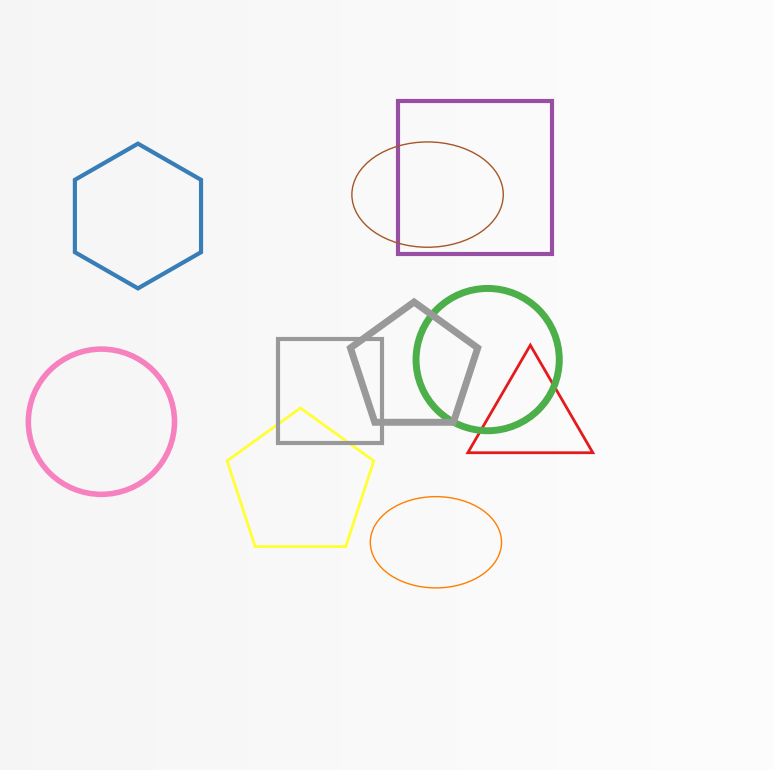[{"shape": "triangle", "thickness": 1, "radius": 0.47, "center": [0.684, 0.459]}, {"shape": "hexagon", "thickness": 1.5, "radius": 0.47, "center": [0.178, 0.719]}, {"shape": "circle", "thickness": 2.5, "radius": 0.46, "center": [0.629, 0.533]}, {"shape": "square", "thickness": 1.5, "radius": 0.5, "center": [0.613, 0.77]}, {"shape": "oval", "thickness": 0.5, "radius": 0.42, "center": [0.562, 0.296]}, {"shape": "pentagon", "thickness": 1, "radius": 0.5, "center": [0.388, 0.371]}, {"shape": "oval", "thickness": 0.5, "radius": 0.49, "center": [0.552, 0.747]}, {"shape": "circle", "thickness": 2, "radius": 0.47, "center": [0.131, 0.452]}, {"shape": "pentagon", "thickness": 2.5, "radius": 0.43, "center": [0.534, 0.521]}, {"shape": "square", "thickness": 1.5, "radius": 0.34, "center": [0.426, 0.492]}]